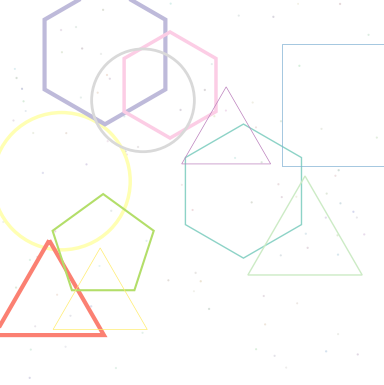[{"shape": "hexagon", "thickness": 1, "radius": 0.87, "center": [0.632, 0.504]}, {"shape": "circle", "thickness": 2.5, "radius": 0.89, "center": [0.16, 0.529]}, {"shape": "hexagon", "thickness": 3, "radius": 0.91, "center": [0.273, 0.858]}, {"shape": "triangle", "thickness": 3, "radius": 0.82, "center": [0.128, 0.212]}, {"shape": "square", "thickness": 0.5, "radius": 0.79, "center": [0.892, 0.727]}, {"shape": "pentagon", "thickness": 1.5, "radius": 0.69, "center": [0.268, 0.358]}, {"shape": "hexagon", "thickness": 2.5, "radius": 0.69, "center": [0.442, 0.779]}, {"shape": "circle", "thickness": 2, "radius": 0.67, "center": [0.371, 0.739]}, {"shape": "triangle", "thickness": 0.5, "radius": 0.67, "center": [0.587, 0.641]}, {"shape": "triangle", "thickness": 1, "radius": 0.86, "center": [0.792, 0.371]}, {"shape": "triangle", "thickness": 0.5, "radius": 0.71, "center": [0.26, 0.215]}]